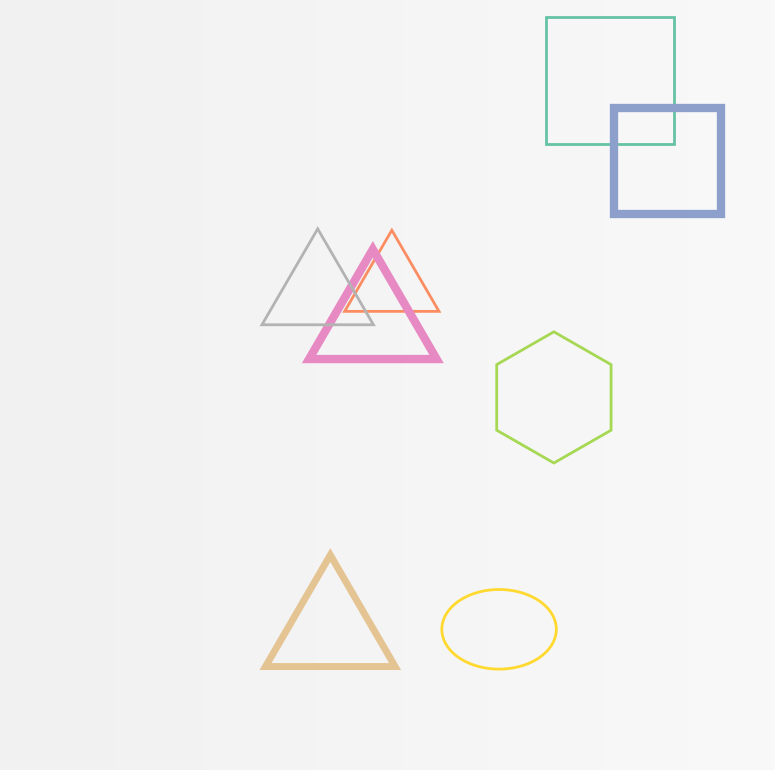[{"shape": "square", "thickness": 1, "radius": 0.41, "center": [0.787, 0.896]}, {"shape": "triangle", "thickness": 1, "radius": 0.35, "center": [0.506, 0.631]}, {"shape": "square", "thickness": 3, "radius": 0.34, "center": [0.861, 0.791]}, {"shape": "triangle", "thickness": 3, "radius": 0.47, "center": [0.481, 0.581]}, {"shape": "hexagon", "thickness": 1, "radius": 0.43, "center": [0.715, 0.484]}, {"shape": "oval", "thickness": 1, "radius": 0.37, "center": [0.644, 0.183]}, {"shape": "triangle", "thickness": 2.5, "radius": 0.48, "center": [0.426, 0.183]}, {"shape": "triangle", "thickness": 1, "radius": 0.42, "center": [0.41, 0.62]}]